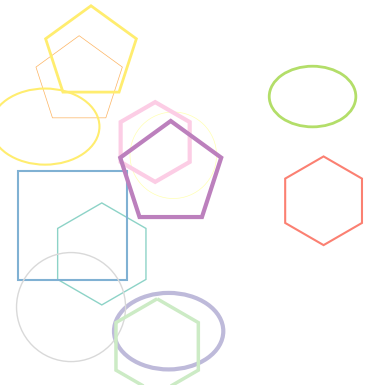[{"shape": "hexagon", "thickness": 1, "radius": 0.66, "center": [0.264, 0.34]}, {"shape": "circle", "thickness": 0.5, "radius": 0.56, "center": [0.45, 0.597]}, {"shape": "oval", "thickness": 3, "radius": 0.71, "center": [0.438, 0.14]}, {"shape": "hexagon", "thickness": 1.5, "radius": 0.58, "center": [0.84, 0.479]}, {"shape": "square", "thickness": 1.5, "radius": 0.71, "center": [0.188, 0.415]}, {"shape": "pentagon", "thickness": 0.5, "radius": 0.59, "center": [0.206, 0.789]}, {"shape": "oval", "thickness": 2, "radius": 0.56, "center": [0.812, 0.749]}, {"shape": "hexagon", "thickness": 3, "radius": 0.52, "center": [0.403, 0.631]}, {"shape": "circle", "thickness": 1, "radius": 0.71, "center": [0.185, 0.202]}, {"shape": "pentagon", "thickness": 3, "radius": 0.69, "center": [0.443, 0.548]}, {"shape": "hexagon", "thickness": 2.5, "radius": 0.62, "center": [0.408, 0.1]}, {"shape": "oval", "thickness": 1.5, "radius": 0.71, "center": [0.117, 0.671]}, {"shape": "pentagon", "thickness": 2, "radius": 0.62, "center": [0.236, 0.861]}]